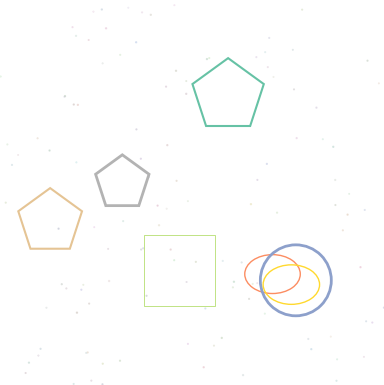[{"shape": "pentagon", "thickness": 1.5, "radius": 0.49, "center": [0.593, 0.752]}, {"shape": "oval", "thickness": 1, "radius": 0.36, "center": [0.708, 0.288]}, {"shape": "circle", "thickness": 2, "radius": 0.46, "center": [0.768, 0.272]}, {"shape": "square", "thickness": 0.5, "radius": 0.46, "center": [0.466, 0.298]}, {"shape": "oval", "thickness": 1, "radius": 0.37, "center": [0.757, 0.261]}, {"shape": "pentagon", "thickness": 1.5, "radius": 0.44, "center": [0.13, 0.424]}, {"shape": "pentagon", "thickness": 2, "radius": 0.36, "center": [0.318, 0.525]}]